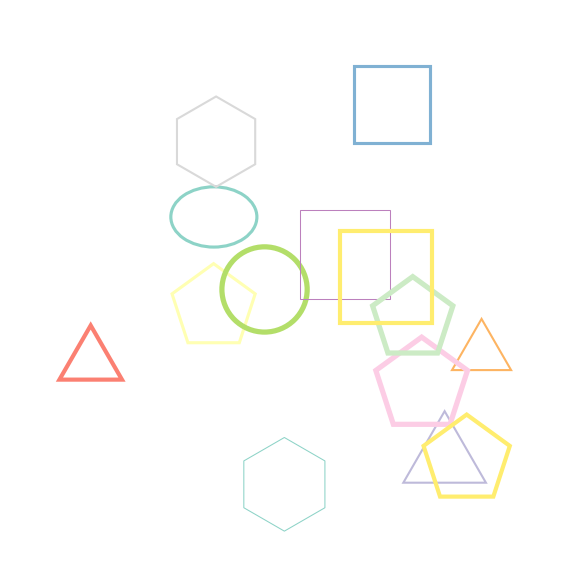[{"shape": "hexagon", "thickness": 0.5, "radius": 0.41, "center": [0.492, 0.16]}, {"shape": "oval", "thickness": 1.5, "radius": 0.37, "center": [0.37, 0.623]}, {"shape": "pentagon", "thickness": 1.5, "radius": 0.38, "center": [0.37, 0.467]}, {"shape": "triangle", "thickness": 1, "radius": 0.41, "center": [0.77, 0.205]}, {"shape": "triangle", "thickness": 2, "radius": 0.31, "center": [0.157, 0.373]}, {"shape": "square", "thickness": 1.5, "radius": 0.33, "center": [0.678, 0.818]}, {"shape": "triangle", "thickness": 1, "radius": 0.3, "center": [0.834, 0.388]}, {"shape": "circle", "thickness": 2.5, "radius": 0.37, "center": [0.458, 0.498]}, {"shape": "pentagon", "thickness": 2.5, "radius": 0.42, "center": [0.73, 0.332]}, {"shape": "hexagon", "thickness": 1, "radius": 0.39, "center": [0.374, 0.754]}, {"shape": "square", "thickness": 0.5, "radius": 0.39, "center": [0.597, 0.558]}, {"shape": "pentagon", "thickness": 2.5, "radius": 0.37, "center": [0.715, 0.447]}, {"shape": "pentagon", "thickness": 2, "radius": 0.39, "center": [0.808, 0.203]}, {"shape": "square", "thickness": 2, "radius": 0.4, "center": [0.669, 0.52]}]